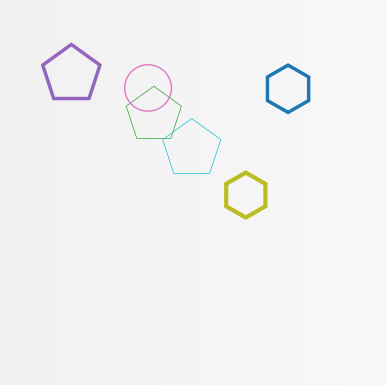[{"shape": "hexagon", "thickness": 2.5, "radius": 0.31, "center": [0.743, 0.769]}, {"shape": "pentagon", "thickness": 0.5, "radius": 0.37, "center": [0.397, 0.701]}, {"shape": "pentagon", "thickness": 2.5, "radius": 0.39, "center": [0.184, 0.807]}, {"shape": "circle", "thickness": 1, "radius": 0.3, "center": [0.382, 0.772]}, {"shape": "hexagon", "thickness": 3, "radius": 0.29, "center": [0.634, 0.493]}, {"shape": "pentagon", "thickness": 0.5, "radius": 0.39, "center": [0.495, 0.613]}]